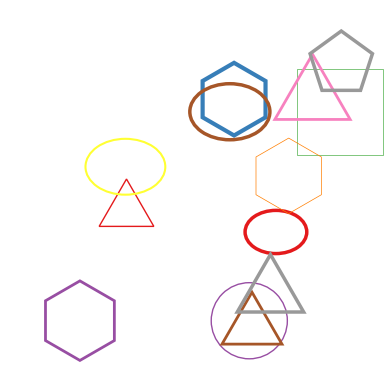[{"shape": "oval", "thickness": 2.5, "radius": 0.4, "center": [0.717, 0.397]}, {"shape": "triangle", "thickness": 1, "radius": 0.41, "center": [0.329, 0.453]}, {"shape": "hexagon", "thickness": 3, "radius": 0.47, "center": [0.608, 0.742]}, {"shape": "square", "thickness": 0.5, "radius": 0.56, "center": [0.883, 0.71]}, {"shape": "hexagon", "thickness": 2, "radius": 0.52, "center": [0.208, 0.167]}, {"shape": "circle", "thickness": 1, "radius": 0.49, "center": [0.647, 0.167]}, {"shape": "hexagon", "thickness": 0.5, "radius": 0.49, "center": [0.75, 0.543]}, {"shape": "oval", "thickness": 1.5, "radius": 0.52, "center": [0.326, 0.567]}, {"shape": "triangle", "thickness": 2, "radius": 0.45, "center": [0.655, 0.151]}, {"shape": "oval", "thickness": 2.5, "radius": 0.52, "center": [0.597, 0.71]}, {"shape": "triangle", "thickness": 2, "radius": 0.56, "center": [0.812, 0.746]}, {"shape": "triangle", "thickness": 2.5, "radius": 0.5, "center": [0.702, 0.239]}, {"shape": "pentagon", "thickness": 2.5, "radius": 0.43, "center": [0.886, 0.834]}]